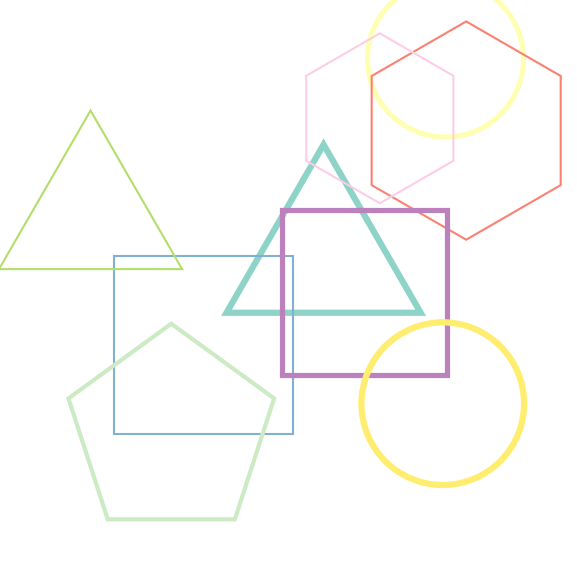[{"shape": "triangle", "thickness": 3, "radius": 0.97, "center": [0.56, 0.555]}, {"shape": "circle", "thickness": 2.5, "radius": 0.68, "center": [0.771, 0.897]}, {"shape": "hexagon", "thickness": 1, "radius": 0.94, "center": [0.807, 0.773]}, {"shape": "square", "thickness": 1, "radius": 0.77, "center": [0.352, 0.402]}, {"shape": "triangle", "thickness": 1, "radius": 0.92, "center": [0.157, 0.625]}, {"shape": "hexagon", "thickness": 1, "radius": 0.74, "center": [0.658, 0.794]}, {"shape": "square", "thickness": 2.5, "radius": 0.72, "center": [0.631, 0.493]}, {"shape": "pentagon", "thickness": 2, "radius": 0.94, "center": [0.297, 0.251]}, {"shape": "circle", "thickness": 3, "radius": 0.7, "center": [0.767, 0.3]}]